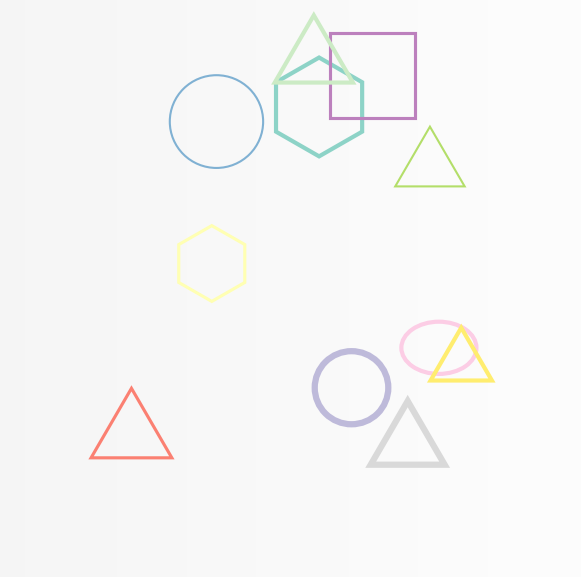[{"shape": "hexagon", "thickness": 2, "radius": 0.43, "center": [0.549, 0.814]}, {"shape": "hexagon", "thickness": 1.5, "radius": 0.33, "center": [0.364, 0.543]}, {"shape": "circle", "thickness": 3, "radius": 0.32, "center": [0.605, 0.328]}, {"shape": "triangle", "thickness": 1.5, "radius": 0.4, "center": [0.226, 0.246]}, {"shape": "circle", "thickness": 1, "radius": 0.4, "center": [0.372, 0.789]}, {"shape": "triangle", "thickness": 1, "radius": 0.34, "center": [0.74, 0.711]}, {"shape": "oval", "thickness": 2, "radius": 0.32, "center": [0.755, 0.397]}, {"shape": "triangle", "thickness": 3, "radius": 0.37, "center": [0.701, 0.231]}, {"shape": "square", "thickness": 1.5, "radius": 0.37, "center": [0.641, 0.868]}, {"shape": "triangle", "thickness": 2, "radius": 0.39, "center": [0.54, 0.895]}, {"shape": "triangle", "thickness": 2, "radius": 0.3, "center": [0.794, 0.371]}]